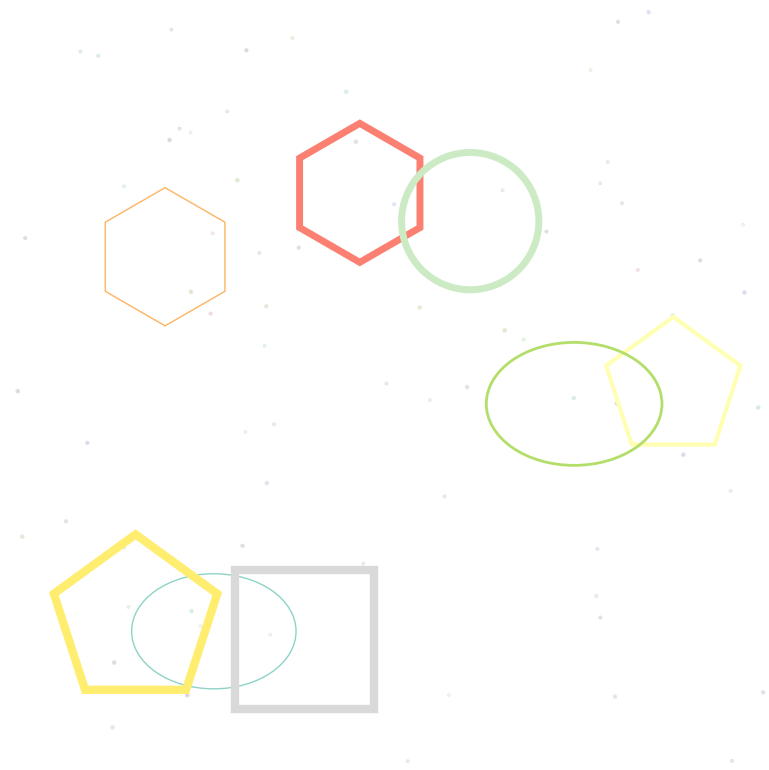[{"shape": "oval", "thickness": 0.5, "radius": 0.53, "center": [0.278, 0.18]}, {"shape": "pentagon", "thickness": 1.5, "radius": 0.46, "center": [0.874, 0.497]}, {"shape": "hexagon", "thickness": 2.5, "radius": 0.45, "center": [0.467, 0.75]}, {"shape": "hexagon", "thickness": 0.5, "radius": 0.45, "center": [0.214, 0.667]}, {"shape": "oval", "thickness": 1, "radius": 0.57, "center": [0.746, 0.475]}, {"shape": "square", "thickness": 3, "radius": 0.45, "center": [0.396, 0.169]}, {"shape": "circle", "thickness": 2.5, "radius": 0.45, "center": [0.611, 0.713]}, {"shape": "pentagon", "thickness": 3, "radius": 0.56, "center": [0.176, 0.194]}]